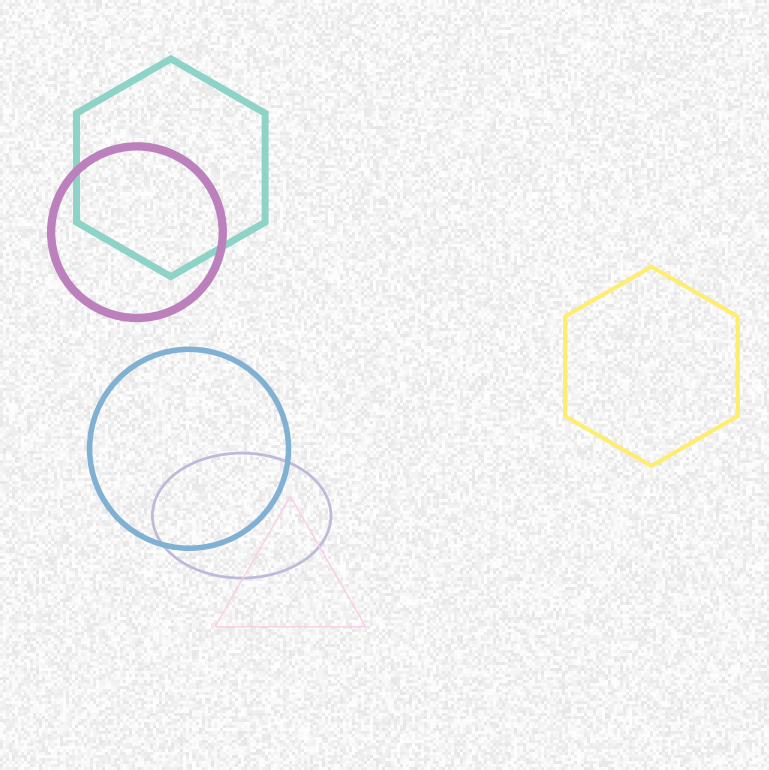[{"shape": "hexagon", "thickness": 2.5, "radius": 0.71, "center": [0.222, 0.782]}, {"shape": "oval", "thickness": 1, "radius": 0.58, "center": [0.314, 0.33]}, {"shape": "circle", "thickness": 2, "radius": 0.65, "center": [0.246, 0.417]}, {"shape": "triangle", "thickness": 0.5, "radius": 0.56, "center": [0.377, 0.242]}, {"shape": "circle", "thickness": 3, "radius": 0.56, "center": [0.178, 0.698]}, {"shape": "hexagon", "thickness": 1.5, "radius": 0.65, "center": [0.846, 0.524]}]